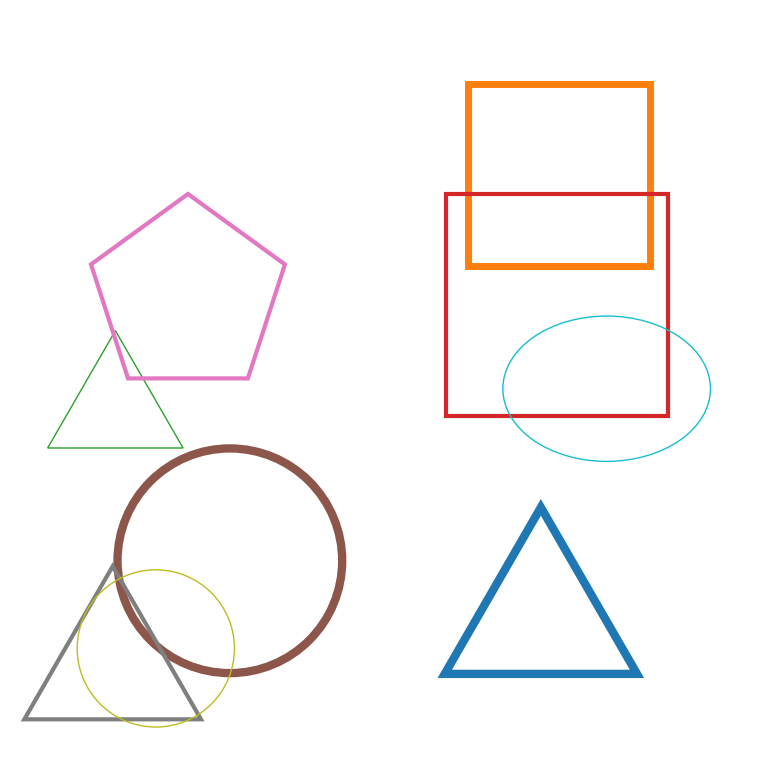[{"shape": "triangle", "thickness": 3, "radius": 0.72, "center": [0.702, 0.197]}, {"shape": "square", "thickness": 2.5, "radius": 0.59, "center": [0.725, 0.773]}, {"shape": "triangle", "thickness": 0.5, "radius": 0.51, "center": [0.15, 0.469]}, {"shape": "square", "thickness": 1.5, "radius": 0.72, "center": [0.723, 0.604]}, {"shape": "circle", "thickness": 3, "radius": 0.73, "center": [0.299, 0.272]}, {"shape": "pentagon", "thickness": 1.5, "radius": 0.66, "center": [0.244, 0.616]}, {"shape": "triangle", "thickness": 1.5, "radius": 0.66, "center": [0.146, 0.132]}, {"shape": "circle", "thickness": 0.5, "radius": 0.51, "center": [0.202, 0.158]}, {"shape": "oval", "thickness": 0.5, "radius": 0.67, "center": [0.788, 0.495]}]